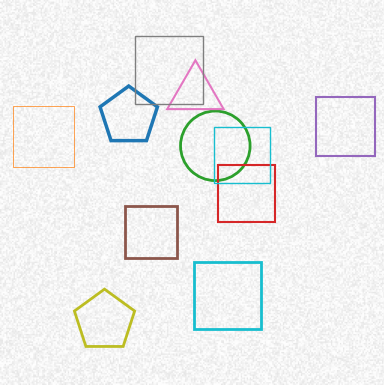[{"shape": "pentagon", "thickness": 2.5, "radius": 0.39, "center": [0.334, 0.698]}, {"shape": "square", "thickness": 0.5, "radius": 0.39, "center": [0.113, 0.645]}, {"shape": "circle", "thickness": 2, "radius": 0.45, "center": [0.559, 0.621]}, {"shape": "square", "thickness": 1.5, "radius": 0.37, "center": [0.641, 0.497]}, {"shape": "square", "thickness": 1.5, "radius": 0.38, "center": [0.898, 0.671]}, {"shape": "square", "thickness": 2, "radius": 0.34, "center": [0.392, 0.398]}, {"shape": "triangle", "thickness": 1.5, "radius": 0.42, "center": [0.508, 0.759]}, {"shape": "square", "thickness": 1, "radius": 0.44, "center": [0.439, 0.818]}, {"shape": "pentagon", "thickness": 2, "radius": 0.41, "center": [0.271, 0.167]}, {"shape": "square", "thickness": 2, "radius": 0.43, "center": [0.59, 0.233]}, {"shape": "square", "thickness": 1, "radius": 0.36, "center": [0.629, 0.598]}]